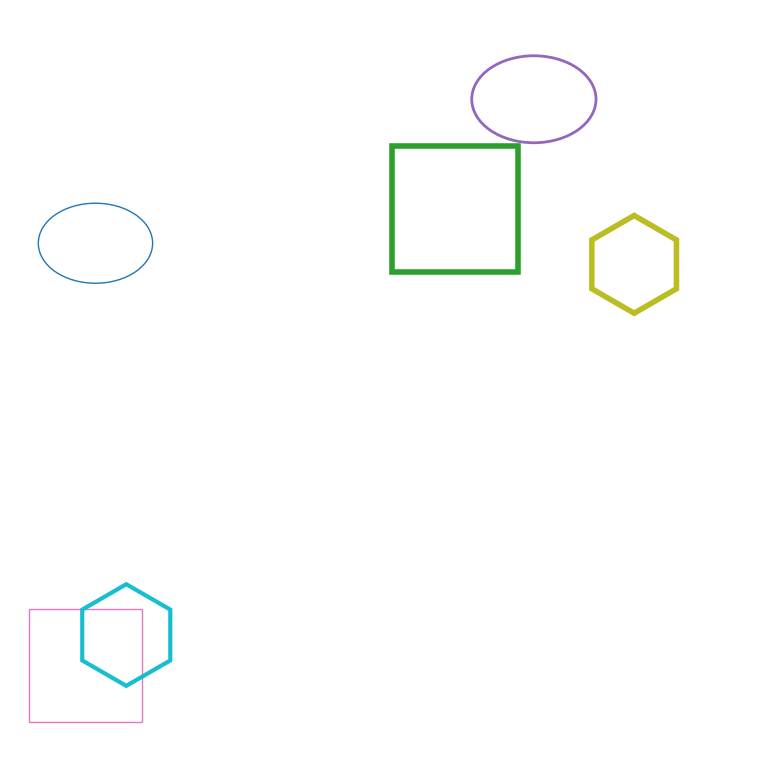[{"shape": "oval", "thickness": 0.5, "radius": 0.37, "center": [0.124, 0.684]}, {"shape": "square", "thickness": 2, "radius": 0.41, "center": [0.591, 0.728]}, {"shape": "oval", "thickness": 1, "radius": 0.4, "center": [0.693, 0.871]}, {"shape": "square", "thickness": 0.5, "radius": 0.37, "center": [0.111, 0.135]}, {"shape": "hexagon", "thickness": 2, "radius": 0.32, "center": [0.824, 0.657]}, {"shape": "hexagon", "thickness": 1.5, "radius": 0.33, "center": [0.164, 0.175]}]